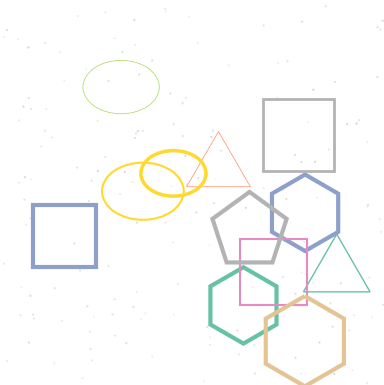[{"shape": "triangle", "thickness": 1, "radius": 0.5, "center": [0.875, 0.292]}, {"shape": "hexagon", "thickness": 3, "radius": 0.5, "center": [0.632, 0.207]}, {"shape": "triangle", "thickness": 0.5, "radius": 0.48, "center": [0.567, 0.563]}, {"shape": "square", "thickness": 3, "radius": 0.41, "center": [0.168, 0.387]}, {"shape": "hexagon", "thickness": 3, "radius": 0.5, "center": [0.792, 0.447]}, {"shape": "square", "thickness": 1.5, "radius": 0.43, "center": [0.71, 0.294]}, {"shape": "oval", "thickness": 0.5, "radius": 0.5, "center": [0.315, 0.774]}, {"shape": "oval", "thickness": 2.5, "radius": 0.42, "center": [0.45, 0.55]}, {"shape": "oval", "thickness": 1.5, "radius": 0.53, "center": [0.371, 0.503]}, {"shape": "hexagon", "thickness": 3, "radius": 0.59, "center": [0.792, 0.114]}, {"shape": "pentagon", "thickness": 3, "radius": 0.51, "center": [0.648, 0.4]}, {"shape": "square", "thickness": 2, "radius": 0.46, "center": [0.776, 0.65]}]